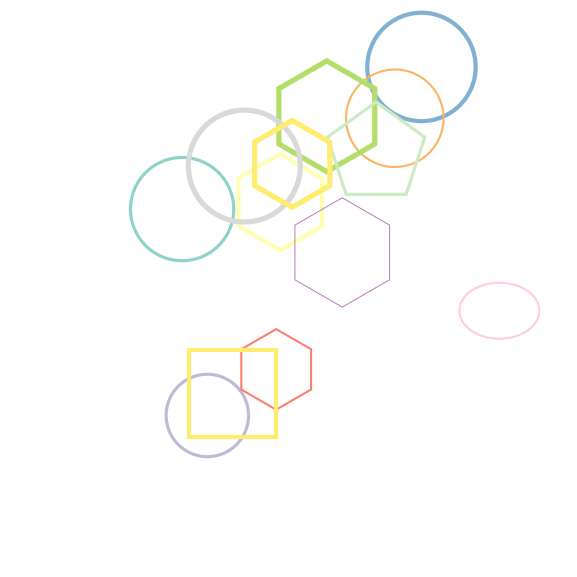[{"shape": "circle", "thickness": 1.5, "radius": 0.45, "center": [0.315, 0.637]}, {"shape": "hexagon", "thickness": 2, "radius": 0.42, "center": [0.485, 0.649]}, {"shape": "circle", "thickness": 1.5, "radius": 0.36, "center": [0.359, 0.28]}, {"shape": "hexagon", "thickness": 1, "radius": 0.35, "center": [0.478, 0.359]}, {"shape": "circle", "thickness": 2, "radius": 0.47, "center": [0.73, 0.883]}, {"shape": "circle", "thickness": 1, "radius": 0.42, "center": [0.684, 0.794]}, {"shape": "hexagon", "thickness": 2.5, "radius": 0.48, "center": [0.566, 0.798]}, {"shape": "oval", "thickness": 1, "radius": 0.35, "center": [0.865, 0.461]}, {"shape": "circle", "thickness": 2.5, "radius": 0.48, "center": [0.423, 0.712]}, {"shape": "hexagon", "thickness": 0.5, "radius": 0.47, "center": [0.593, 0.562]}, {"shape": "pentagon", "thickness": 1.5, "radius": 0.44, "center": [0.651, 0.734]}, {"shape": "hexagon", "thickness": 2.5, "radius": 0.38, "center": [0.506, 0.715]}, {"shape": "square", "thickness": 2, "radius": 0.38, "center": [0.403, 0.318]}]